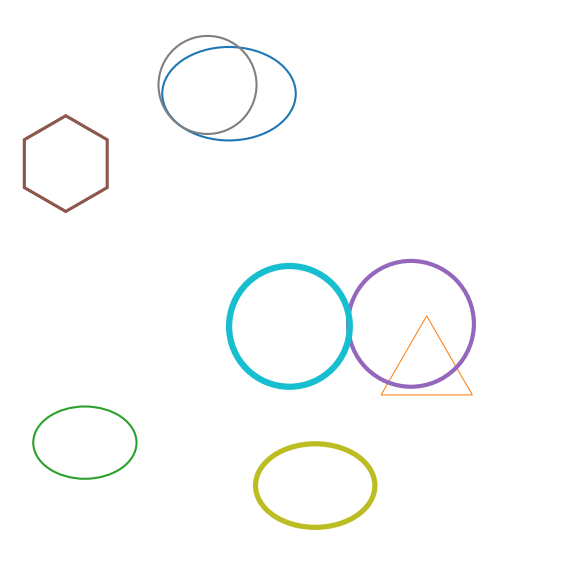[{"shape": "oval", "thickness": 1, "radius": 0.58, "center": [0.397, 0.837]}, {"shape": "triangle", "thickness": 0.5, "radius": 0.46, "center": [0.739, 0.361]}, {"shape": "oval", "thickness": 1, "radius": 0.45, "center": [0.147, 0.233]}, {"shape": "circle", "thickness": 2, "radius": 0.54, "center": [0.712, 0.438]}, {"shape": "hexagon", "thickness": 1.5, "radius": 0.41, "center": [0.114, 0.716]}, {"shape": "circle", "thickness": 1, "radius": 0.42, "center": [0.359, 0.852]}, {"shape": "oval", "thickness": 2.5, "radius": 0.52, "center": [0.546, 0.158]}, {"shape": "circle", "thickness": 3, "radius": 0.52, "center": [0.501, 0.434]}]